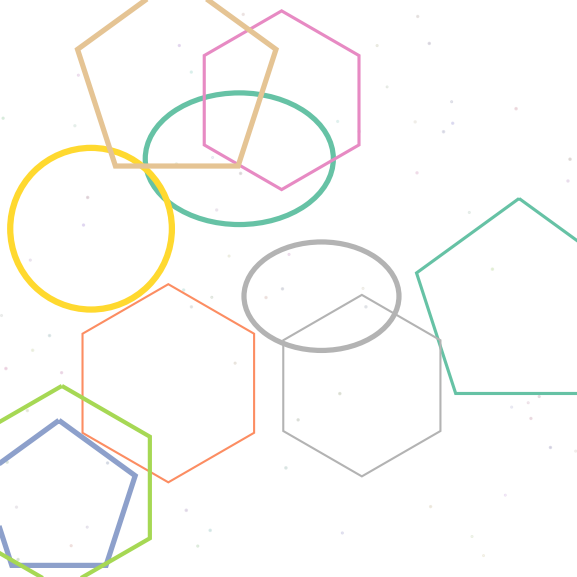[{"shape": "oval", "thickness": 2.5, "radius": 0.81, "center": [0.414, 0.724]}, {"shape": "pentagon", "thickness": 1.5, "radius": 0.93, "center": [0.899, 0.469]}, {"shape": "hexagon", "thickness": 1, "radius": 0.86, "center": [0.291, 0.335]}, {"shape": "pentagon", "thickness": 2.5, "radius": 0.69, "center": [0.102, 0.132]}, {"shape": "hexagon", "thickness": 1.5, "radius": 0.77, "center": [0.488, 0.826]}, {"shape": "hexagon", "thickness": 2, "radius": 0.88, "center": [0.107, 0.155]}, {"shape": "circle", "thickness": 3, "radius": 0.7, "center": [0.158, 0.603]}, {"shape": "pentagon", "thickness": 2.5, "radius": 0.9, "center": [0.306, 0.858]}, {"shape": "hexagon", "thickness": 1, "radius": 0.79, "center": [0.627, 0.331]}, {"shape": "oval", "thickness": 2.5, "radius": 0.67, "center": [0.557, 0.486]}]